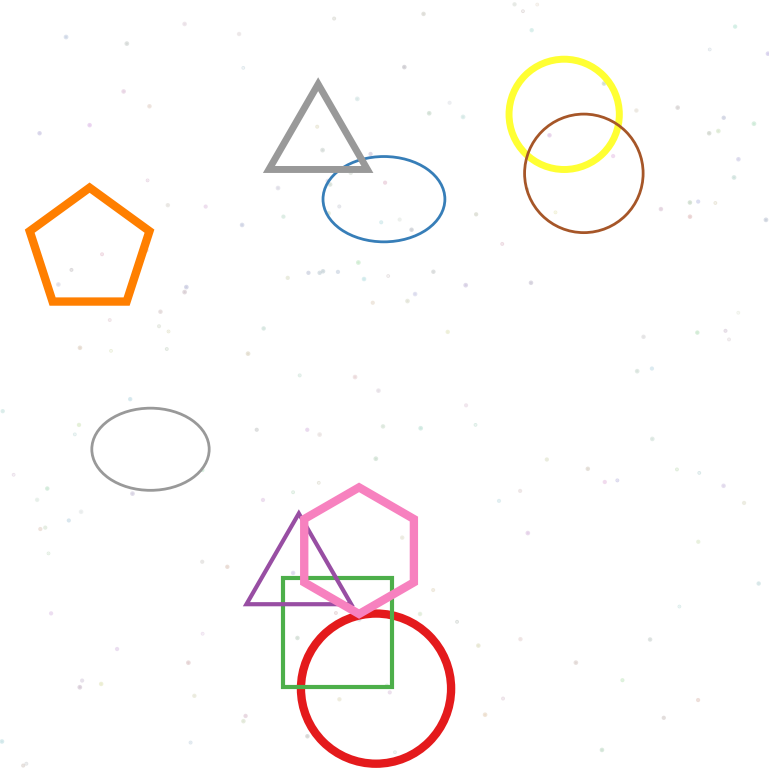[{"shape": "circle", "thickness": 3, "radius": 0.49, "center": [0.488, 0.106]}, {"shape": "oval", "thickness": 1, "radius": 0.4, "center": [0.499, 0.741]}, {"shape": "square", "thickness": 1.5, "radius": 0.35, "center": [0.439, 0.179]}, {"shape": "triangle", "thickness": 1.5, "radius": 0.39, "center": [0.388, 0.255]}, {"shape": "pentagon", "thickness": 3, "radius": 0.41, "center": [0.116, 0.675]}, {"shape": "circle", "thickness": 2.5, "radius": 0.36, "center": [0.733, 0.851]}, {"shape": "circle", "thickness": 1, "radius": 0.38, "center": [0.758, 0.775]}, {"shape": "hexagon", "thickness": 3, "radius": 0.41, "center": [0.466, 0.285]}, {"shape": "oval", "thickness": 1, "radius": 0.38, "center": [0.195, 0.417]}, {"shape": "triangle", "thickness": 2.5, "radius": 0.37, "center": [0.413, 0.817]}]